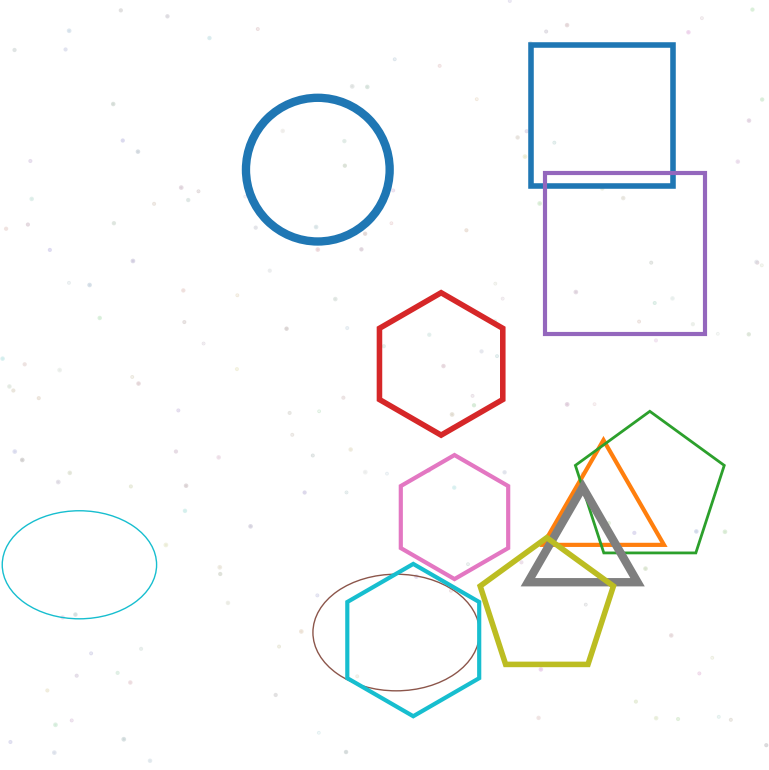[{"shape": "square", "thickness": 2, "radius": 0.46, "center": [0.782, 0.85]}, {"shape": "circle", "thickness": 3, "radius": 0.47, "center": [0.413, 0.78]}, {"shape": "triangle", "thickness": 1.5, "radius": 0.45, "center": [0.784, 0.338]}, {"shape": "pentagon", "thickness": 1, "radius": 0.51, "center": [0.844, 0.364]}, {"shape": "hexagon", "thickness": 2, "radius": 0.46, "center": [0.573, 0.527]}, {"shape": "square", "thickness": 1.5, "radius": 0.52, "center": [0.812, 0.671]}, {"shape": "oval", "thickness": 0.5, "radius": 0.54, "center": [0.515, 0.179]}, {"shape": "hexagon", "thickness": 1.5, "radius": 0.4, "center": [0.59, 0.328]}, {"shape": "triangle", "thickness": 3, "radius": 0.41, "center": [0.757, 0.285]}, {"shape": "pentagon", "thickness": 2, "radius": 0.45, "center": [0.71, 0.211]}, {"shape": "hexagon", "thickness": 1.5, "radius": 0.49, "center": [0.537, 0.169]}, {"shape": "oval", "thickness": 0.5, "radius": 0.5, "center": [0.103, 0.267]}]